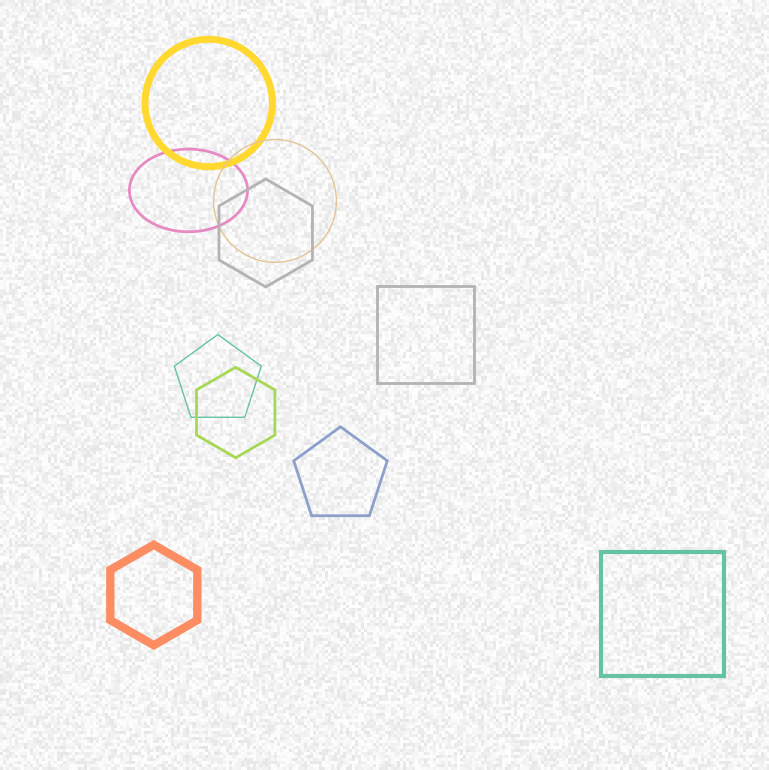[{"shape": "pentagon", "thickness": 0.5, "radius": 0.3, "center": [0.283, 0.506]}, {"shape": "square", "thickness": 1.5, "radius": 0.4, "center": [0.86, 0.203]}, {"shape": "hexagon", "thickness": 3, "radius": 0.33, "center": [0.2, 0.227]}, {"shape": "pentagon", "thickness": 1, "radius": 0.32, "center": [0.442, 0.382]}, {"shape": "oval", "thickness": 1, "radius": 0.38, "center": [0.245, 0.753]}, {"shape": "hexagon", "thickness": 1, "radius": 0.29, "center": [0.306, 0.464]}, {"shape": "circle", "thickness": 2.5, "radius": 0.41, "center": [0.271, 0.866]}, {"shape": "circle", "thickness": 0.5, "radius": 0.4, "center": [0.357, 0.739]}, {"shape": "hexagon", "thickness": 1, "radius": 0.35, "center": [0.345, 0.697]}, {"shape": "square", "thickness": 1, "radius": 0.31, "center": [0.553, 0.566]}]